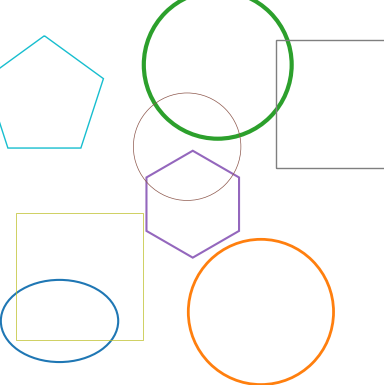[{"shape": "oval", "thickness": 1.5, "radius": 0.76, "center": [0.155, 0.166]}, {"shape": "circle", "thickness": 2, "radius": 0.94, "center": [0.678, 0.19]}, {"shape": "circle", "thickness": 3, "radius": 0.96, "center": [0.566, 0.832]}, {"shape": "hexagon", "thickness": 1.5, "radius": 0.69, "center": [0.501, 0.47]}, {"shape": "circle", "thickness": 0.5, "radius": 0.7, "center": [0.486, 0.619]}, {"shape": "square", "thickness": 1, "radius": 0.83, "center": [0.882, 0.729]}, {"shape": "square", "thickness": 0.5, "radius": 0.82, "center": [0.206, 0.282]}, {"shape": "pentagon", "thickness": 1, "radius": 0.81, "center": [0.115, 0.746]}]